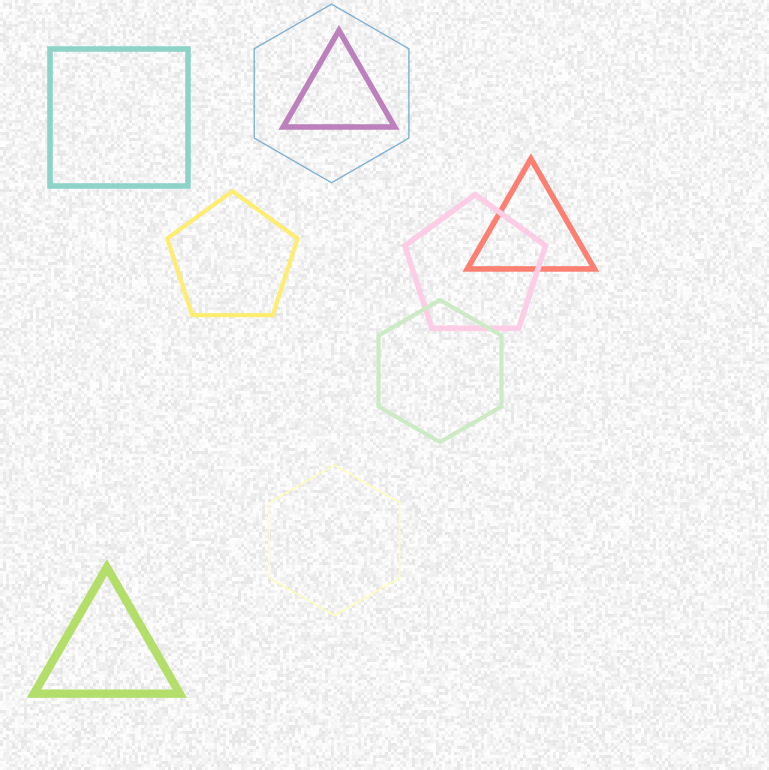[{"shape": "square", "thickness": 2, "radius": 0.45, "center": [0.154, 0.847]}, {"shape": "hexagon", "thickness": 0.5, "radius": 0.49, "center": [0.434, 0.298]}, {"shape": "triangle", "thickness": 2, "radius": 0.48, "center": [0.689, 0.698]}, {"shape": "hexagon", "thickness": 0.5, "radius": 0.58, "center": [0.431, 0.879]}, {"shape": "triangle", "thickness": 3, "radius": 0.55, "center": [0.139, 0.154]}, {"shape": "pentagon", "thickness": 2, "radius": 0.48, "center": [0.617, 0.651]}, {"shape": "triangle", "thickness": 2, "radius": 0.42, "center": [0.44, 0.877]}, {"shape": "hexagon", "thickness": 1.5, "radius": 0.46, "center": [0.571, 0.518]}, {"shape": "pentagon", "thickness": 1.5, "radius": 0.44, "center": [0.302, 0.663]}]